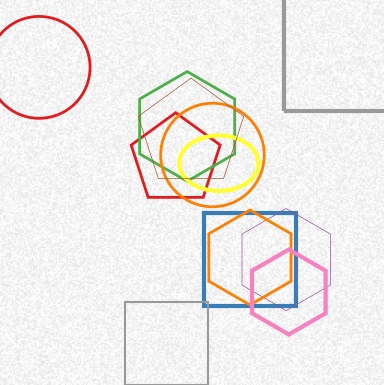[{"shape": "pentagon", "thickness": 2, "radius": 0.61, "center": [0.456, 0.586]}, {"shape": "circle", "thickness": 2, "radius": 0.66, "center": [0.102, 0.825]}, {"shape": "square", "thickness": 3, "radius": 0.6, "center": [0.649, 0.326]}, {"shape": "hexagon", "thickness": 2, "radius": 0.71, "center": [0.486, 0.672]}, {"shape": "hexagon", "thickness": 0.5, "radius": 0.66, "center": [0.743, 0.326]}, {"shape": "hexagon", "thickness": 2, "radius": 0.62, "center": [0.649, 0.331]}, {"shape": "circle", "thickness": 2, "radius": 0.67, "center": [0.552, 0.597]}, {"shape": "oval", "thickness": 3, "radius": 0.52, "center": [0.568, 0.576]}, {"shape": "pentagon", "thickness": 0.5, "radius": 0.72, "center": [0.496, 0.653]}, {"shape": "hexagon", "thickness": 3, "radius": 0.55, "center": [0.75, 0.242]}, {"shape": "square", "thickness": 1.5, "radius": 0.54, "center": [0.433, 0.107]}, {"shape": "square", "thickness": 3, "radius": 0.74, "center": [0.886, 0.86]}]